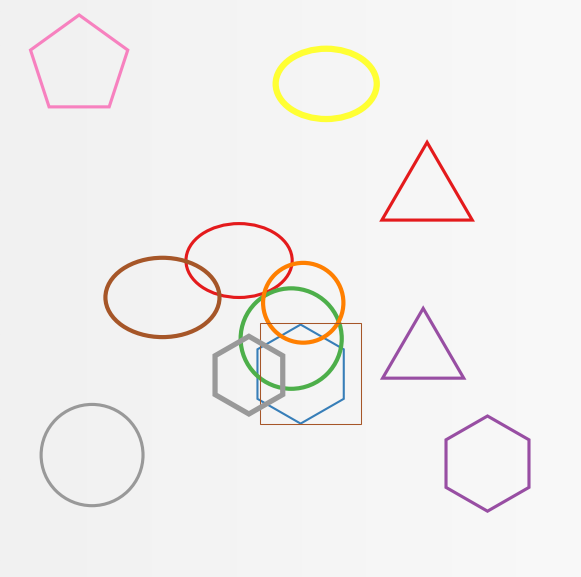[{"shape": "triangle", "thickness": 1.5, "radius": 0.45, "center": [0.735, 0.663]}, {"shape": "oval", "thickness": 1.5, "radius": 0.46, "center": [0.411, 0.548]}, {"shape": "hexagon", "thickness": 1, "radius": 0.43, "center": [0.517, 0.351]}, {"shape": "circle", "thickness": 2, "radius": 0.43, "center": [0.501, 0.413]}, {"shape": "hexagon", "thickness": 1.5, "radius": 0.41, "center": [0.839, 0.196]}, {"shape": "triangle", "thickness": 1.5, "radius": 0.4, "center": [0.728, 0.385]}, {"shape": "circle", "thickness": 2, "radius": 0.35, "center": [0.522, 0.475]}, {"shape": "oval", "thickness": 3, "radius": 0.43, "center": [0.561, 0.854]}, {"shape": "square", "thickness": 0.5, "radius": 0.43, "center": [0.535, 0.352]}, {"shape": "oval", "thickness": 2, "radius": 0.49, "center": [0.279, 0.484]}, {"shape": "pentagon", "thickness": 1.5, "radius": 0.44, "center": [0.136, 0.885]}, {"shape": "circle", "thickness": 1.5, "radius": 0.44, "center": [0.158, 0.211]}, {"shape": "hexagon", "thickness": 2.5, "radius": 0.34, "center": [0.428, 0.35]}]